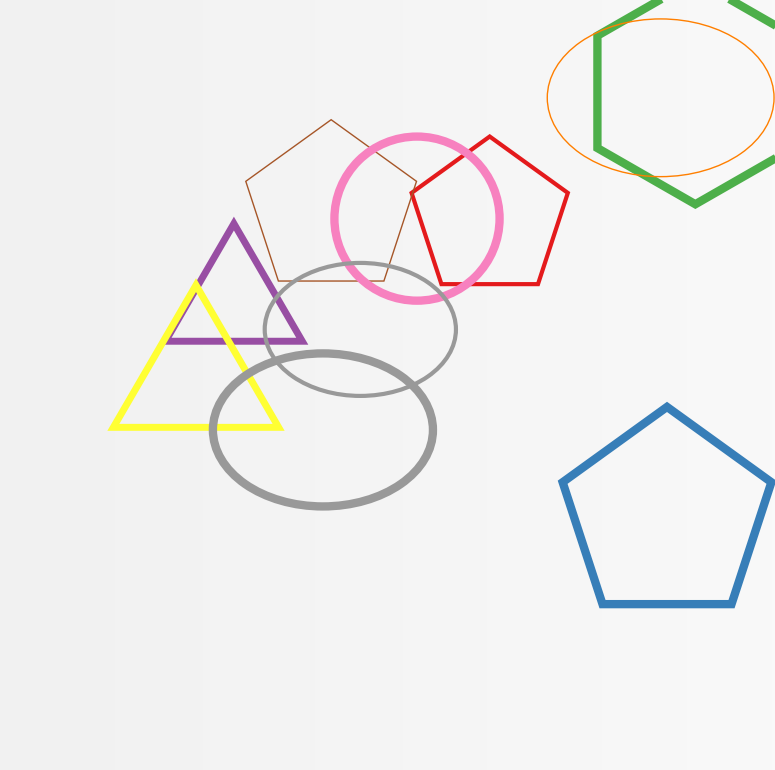[{"shape": "pentagon", "thickness": 1.5, "radius": 0.53, "center": [0.632, 0.717]}, {"shape": "pentagon", "thickness": 3, "radius": 0.71, "center": [0.861, 0.33]}, {"shape": "hexagon", "thickness": 3, "radius": 0.73, "center": [0.897, 0.881]}, {"shape": "triangle", "thickness": 2.5, "radius": 0.51, "center": [0.302, 0.608]}, {"shape": "oval", "thickness": 0.5, "radius": 0.73, "center": [0.852, 0.873]}, {"shape": "triangle", "thickness": 2.5, "radius": 0.62, "center": [0.253, 0.507]}, {"shape": "pentagon", "thickness": 0.5, "radius": 0.58, "center": [0.427, 0.729]}, {"shape": "circle", "thickness": 3, "radius": 0.53, "center": [0.538, 0.716]}, {"shape": "oval", "thickness": 3, "radius": 0.71, "center": [0.417, 0.442]}, {"shape": "oval", "thickness": 1.5, "radius": 0.62, "center": [0.465, 0.572]}]